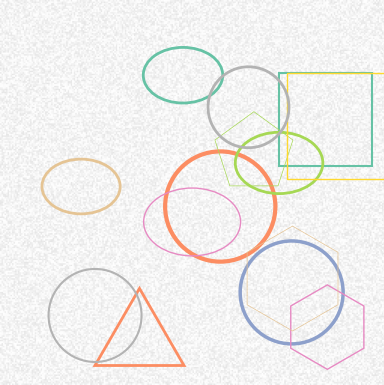[{"shape": "square", "thickness": 1.5, "radius": 0.6, "center": [0.845, 0.69]}, {"shape": "oval", "thickness": 2, "radius": 0.52, "center": [0.475, 0.805]}, {"shape": "circle", "thickness": 3, "radius": 0.72, "center": [0.572, 0.464]}, {"shape": "triangle", "thickness": 2, "radius": 0.67, "center": [0.362, 0.117]}, {"shape": "circle", "thickness": 2.5, "radius": 0.67, "center": [0.758, 0.24]}, {"shape": "hexagon", "thickness": 1, "radius": 0.55, "center": [0.85, 0.15]}, {"shape": "oval", "thickness": 1, "radius": 0.63, "center": [0.499, 0.423]}, {"shape": "pentagon", "thickness": 0.5, "radius": 0.53, "center": [0.66, 0.603]}, {"shape": "oval", "thickness": 2, "radius": 0.57, "center": [0.725, 0.577]}, {"shape": "square", "thickness": 1, "radius": 0.68, "center": [0.881, 0.673]}, {"shape": "oval", "thickness": 2, "radius": 0.51, "center": [0.211, 0.516]}, {"shape": "hexagon", "thickness": 0.5, "radius": 0.68, "center": [0.76, 0.277]}, {"shape": "circle", "thickness": 2, "radius": 0.53, "center": [0.645, 0.721]}, {"shape": "circle", "thickness": 1.5, "radius": 0.6, "center": [0.247, 0.181]}]